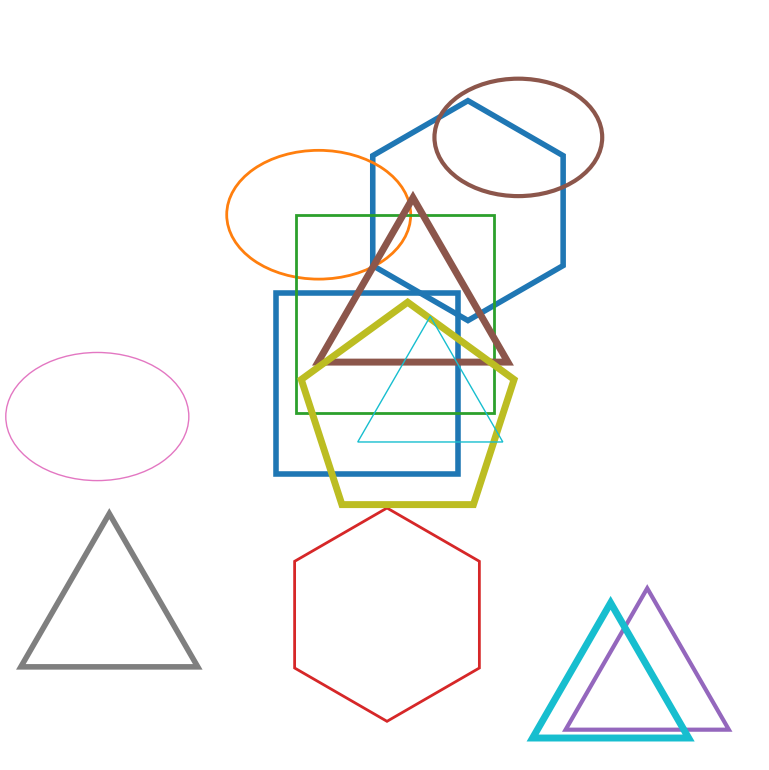[{"shape": "square", "thickness": 2, "radius": 0.59, "center": [0.477, 0.502]}, {"shape": "hexagon", "thickness": 2, "radius": 0.71, "center": [0.608, 0.726]}, {"shape": "oval", "thickness": 1, "radius": 0.6, "center": [0.414, 0.721]}, {"shape": "square", "thickness": 1, "radius": 0.64, "center": [0.513, 0.592]}, {"shape": "hexagon", "thickness": 1, "radius": 0.69, "center": [0.503, 0.202]}, {"shape": "triangle", "thickness": 1.5, "radius": 0.61, "center": [0.841, 0.114]}, {"shape": "oval", "thickness": 1.5, "radius": 0.54, "center": [0.673, 0.822]}, {"shape": "triangle", "thickness": 2.5, "radius": 0.71, "center": [0.536, 0.601]}, {"shape": "oval", "thickness": 0.5, "radius": 0.59, "center": [0.126, 0.459]}, {"shape": "triangle", "thickness": 2, "radius": 0.66, "center": [0.142, 0.2]}, {"shape": "pentagon", "thickness": 2.5, "radius": 0.73, "center": [0.529, 0.462]}, {"shape": "triangle", "thickness": 0.5, "radius": 0.54, "center": [0.559, 0.48]}, {"shape": "triangle", "thickness": 2.5, "radius": 0.59, "center": [0.793, 0.1]}]